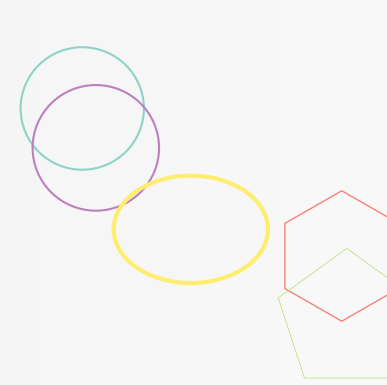[{"shape": "circle", "thickness": 1.5, "radius": 0.8, "center": [0.212, 0.718]}, {"shape": "hexagon", "thickness": 1, "radius": 0.85, "center": [0.882, 0.335]}, {"shape": "pentagon", "thickness": 0.5, "radius": 0.93, "center": [0.895, 0.169]}, {"shape": "circle", "thickness": 1.5, "radius": 0.82, "center": [0.247, 0.616]}, {"shape": "oval", "thickness": 3, "radius": 1.0, "center": [0.492, 0.404]}]